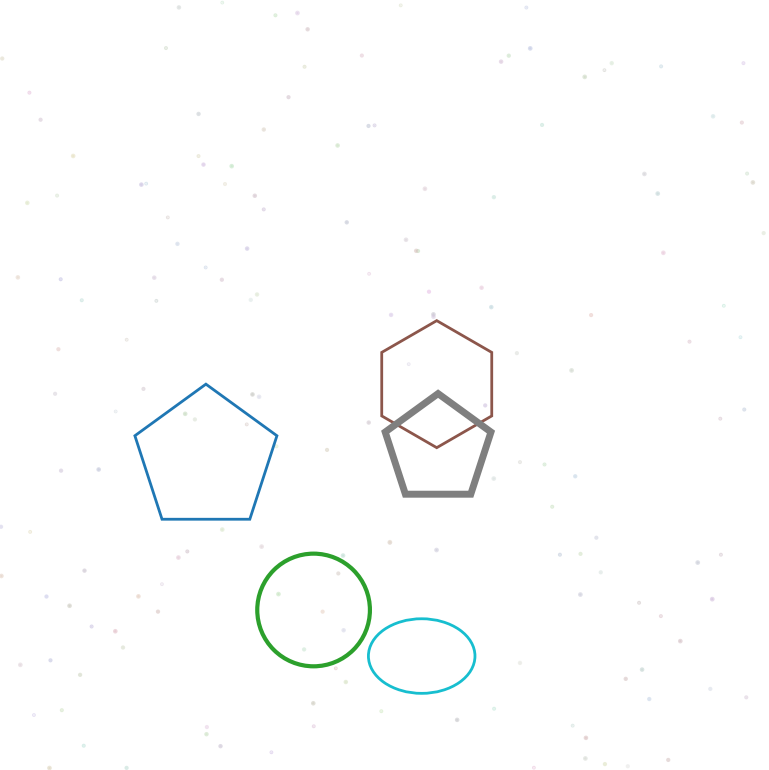[{"shape": "pentagon", "thickness": 1, "radius": 0.48, "center": [0.267, 0.404]}, {"shape": "circle", "thickness": 1.5, "radius": 0.37, "center": [0.407, 0.208]}, {"shape": "hexagon", "thickness": 1, "radius": 0.41, "center": [0.567, 0.501]}, {"shape": "pentagon", "thickness": 2.5, "radius": 0.36, "center": [0.569, 0.417]}, {"shape": "oval", "thickness": 1, "radius": 0.35, "center": [0.548, 0.148]}]